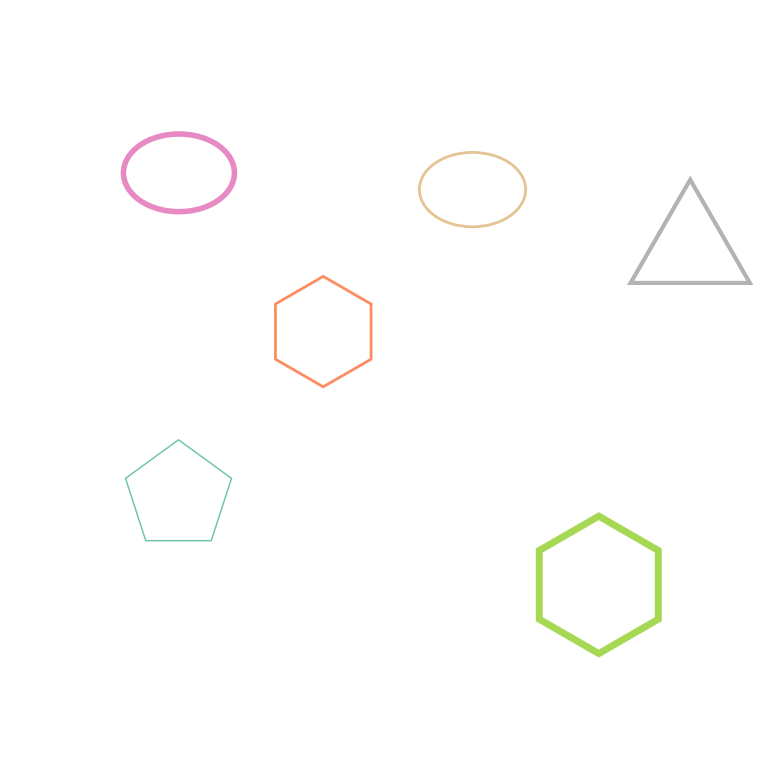[{"shape": "pentagon", "thickness": 0.5, "radius": 0.36, "center": [0.232, 0.356]}, {"shape": "hexagon", "thickness": 1, "radius": 0.36, "center": [0.42, 0.569]}, {"shape": "oval", "thickness": 2, "radius": 0.36, "center": [0.232, 0.776]}, {"shape": "hexagon", "thickness": 2.5, "radius": 0.45, "center": [0.778, 0.24]}, {"shape": "oval", "thickness": 1, "radius": 0.34, "center": [0.614, 0.754]}, {"shape": "triangle", "thickness": 1.5, "radius": 0.45, "center": [0.896, 0.677]}]